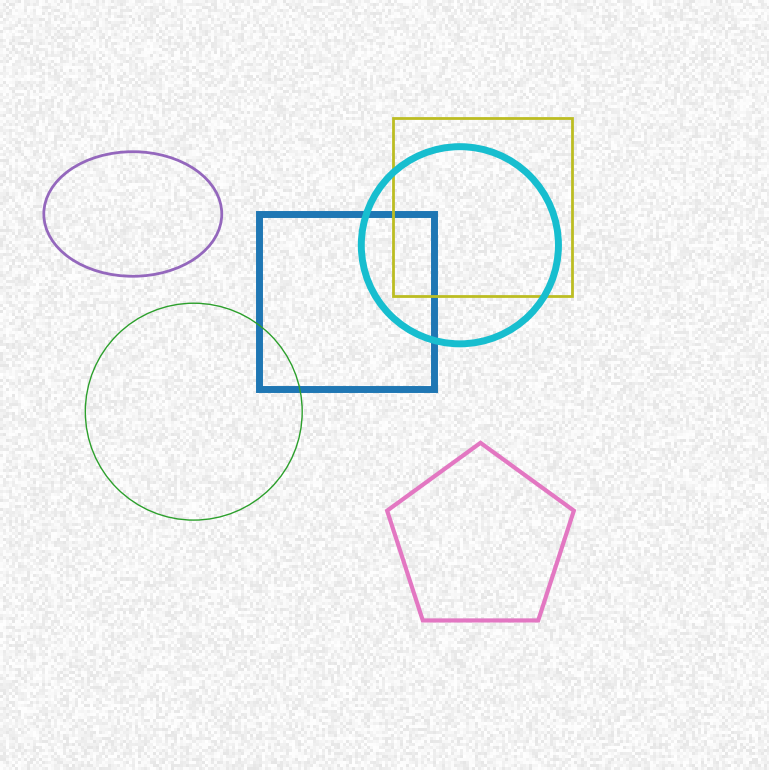[{"shape": "square", "thickness": 2.5, "radius": 0.57, "center": [0.449, 0.608]}, {"shape": "circle", "thickness": 0.5, "radius": 0.7, "center": [0.252, 0.465]}, {"shape": "oval", "thickness": 1, "radius": 0.58, "center": [0.172, 0.722]}, {"shape": "pentagon", "thickness": 1.5, "radius": 0.64, "center": [0.624, 0.297]}, {"shape": "square", "thickness": 1, "radius": 0.58, "center": [0.627, 0.732]}, {"shape": "circle", "thickness": 2.5, "radius": 0.64, "center": [0.597, 0.681]}]